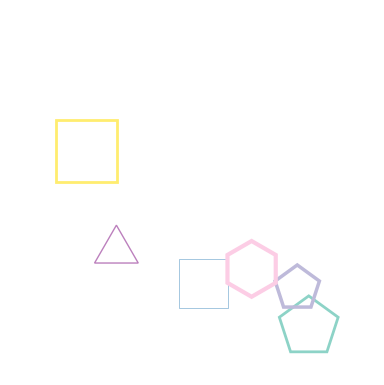[{"shape": "pentagon", "thickness": 2, "radius": 0.4, "center": [0.802, 0.151]}, {"shape": "pentagon", "thickness": 2.5, "radius": 0.3, "center": [0.772, 0.251]}, {"shape": "square", "thickness": 0.5, "radius": 0.32, "center": [0.528, 0.263]}, {"shape": "hexagon", "thickness": 3, "radius": 0.36, "center": [0.654, 0.302]}, {"shape": "triangle", "thickness": 1, "radius": 0.33, "center": [0.302, 0.35]}, {"shape": "square", "thickness": 2, "radius": 0.4, "center": [0.224, 0.608]}]